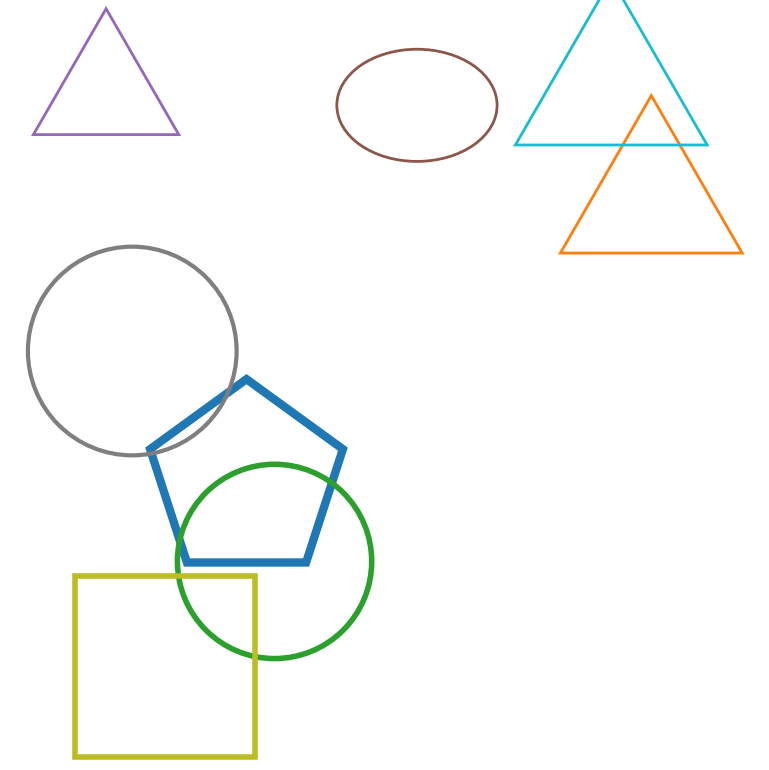[{"shape": "pentagon", "thickness": 3, "radius": 0.66, "center": [0.32, 0.376]}, {"shape": "triangle", "thickness": 1, "radius": 0.68, "center": [0.846, 0.74]}, {"shape": "circle", "thickness": 2, "radius": 0.63, "center": [0.357, 0.271]}, {"shape": "triangle", "thickness": 1, "radius": 0.55, "center": [0.138, 0.88]}, {"shape": "oval", "thickness": 1, "radius": 0.52, "center": [0.542, 0.863]}, {"shape": "circle", "thickness": 1.5, "radius": 0.68, "center": [0.172, 0.544]}, {"shape": "square", "thickness": 2, "radius": 0.59, "center": [0.214, 0.135]}, {"shape": "triangle", "thickness": 1, "radius": 0.72, "center": [0.794, 0.884]}]